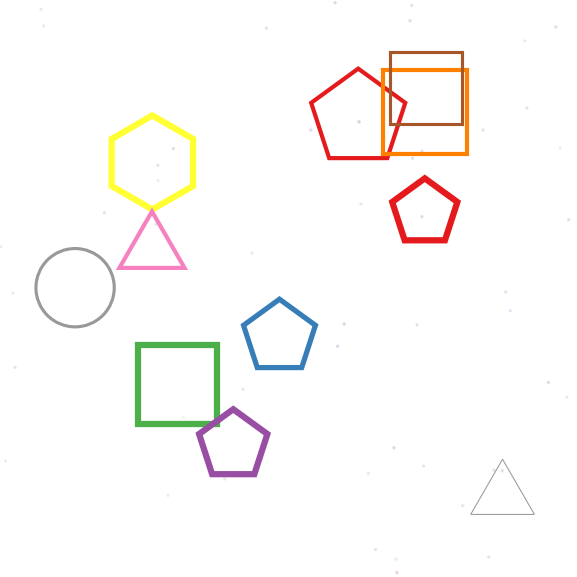[{"shape": "pentagon", "thickness": 2, "radius": 0.43, "center": [0.62, 0.795]}, {"shape": "pentagon", "thickness": 3, "radius": 0.3, "center": [0.736, 0.631]}, {"shape": "pentagon", "thickness": 2.5, "radius": 0.33, "center": [0.484, 0.416]}, {"shape": "square", "thickness": 3, "radius": 0.34, "center": [0.308, 0.333]}, {"shape": "pentagon", "thickness": 3, "radius": 0.31, "center": [0.404, 0.228]}, {"shape": "square", "thickness": 2, "radius": 0.36, "center": [0.736, 0.805]}, {"shape": "hexagon", "thickness": 3, "radius": 0.41, "center": [0.264, 0.718]}, {"shape": "square", "thickness": 1.5, "radius": 0.31, "center": [0.737, 0.847]}, {"shape": "triangle", "thickness": 2, "radius": 0.33, "center": [0.263, 0.568]}, {"shape": "circle", "thickness": 1.5, "radius": 0.34, "center": [0.13, 0.501]}, {"shape": "triangle", "thickness": 0.5, "radius": 0.32, "center": [0.87, 0.14]}]